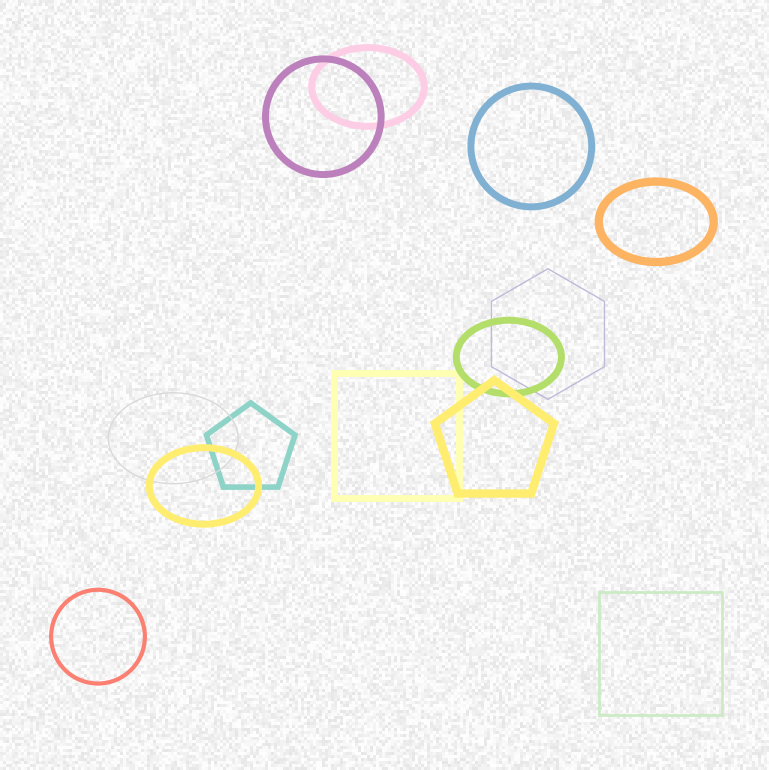[{"shape": "pentagon", "thickness": 2, "radius": 0.3, "center": [0.326, 0.416]}, {"shape": "square", "thickness": 2.5, "radius": 0.41, "center": [0.515, 0.434]}, {"shape": "hexagon", "thickness": 0.5, "radius": 0.42, "center": [0.712, 0.566]}, {"shape": "circle", "thickness": 1.5, "radius": 0.3, "center": [0.127, 0.173]}, {"shape": "circle", "thickness": 2.5, "radius": 0.39, "center": [0.69, 0.81]}, {"shape": "oval", "thickness": 3, "radius": 0.37, "center": [0.852, 0.712]}, {"shape": "oval", "thickness": 2.5, "radius": 0.34, "center": [0.661, 0.536]}, {"shape": "oval", "thickness": 2.5, "radius": 0.37, "center": [0.478, 0.887]}, {"shape": "oval", "thickness": 0.5, "radius": 0.42, "center": [0.225, 0.431]}, {"shape": "circle", "thickness": 2.5, "radius": 0.38, "center": [0.42, 0.848]}, {"shape": "square", "thickness": 1, "radius": 0.4, "center": [0.857, 0.151]}, {"shape": "pentagon", "thickness": 3, "radius": 0.41, "center": [0.642, 0.425]}, {"shape": "oval", "thickness": 2.5, "radius": 0.36, "center": [0.265, 0.369]}]